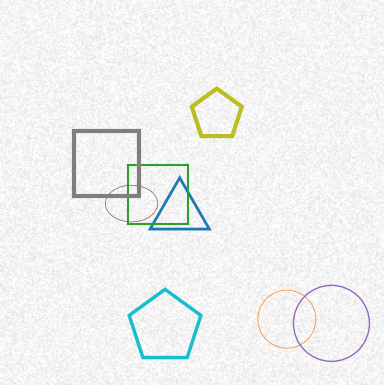[{"shape": "triangle", "thickness": 2, "radius": 0.44, "center": [0.467, 0.449]}, {"shape": "circle", "thickness": 0.5, "radius": 0.38, "center": [0.745, 0.171]}, {"shape": "square", "thickness": 1.5, "radius": 0.38, "center": [0.41, 0.495]}, {"shape": "circle", "thickness": 1, "radius": 0.49, "center": [0.861, 0.16]}, {"shape": "oval", "thickness": 0.5, "radius": 0.34, "center": [0.342, 0.471]}, {"shape": "square", "thickness": 3, "radius": 0.42, "center": [0.276, 0.575]}, {"shape": "pentagon", "thickness": 3, "radius": 0.34, "center": [0.563, 0.702]}, {"shape": "pentagon", "thickness": 2.5, "radius": 0.49, "center": [0.429, 0.15]}]